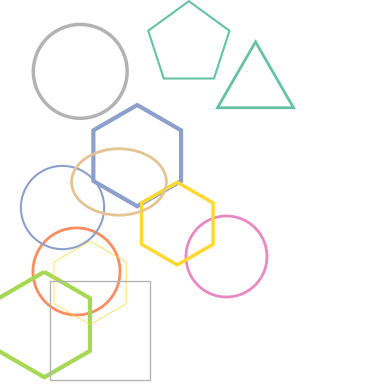[{"shape": "pentagon", "thickness": 1.5, "radius": 0.55, "center": [0.491, 0.886]}, {"shape": "triangle", "thickness": 2, "radius": 0.57, "center": [0.664, 0.777]}, {"shape": "circle", "thickness": 2, "radius": 0.57, "center": [0.199, 0.295]}, {"shape": "circle", "thickness": 1.5, "radius": 0.54, "center": [0.162, 0.461]}, {"shape": "hexagon", "thickness": 3, "radius": 0.66, "center": [0.356, 0.596]}, {"shape": "circle", "thickness": 2, "radius": 0.53, "center": [0.588, 0.334]}, {"shape": "hexagon", "thickness": 3, "radius": 0.68, "center": [0.115, 0.157]}, {"shape": "hexagon", "thickness": 0.5, "radius": 0.54, "center": [0.234, 0.265]}, {"shape": "hexagon", "thickness": 2.5, "radius": 0.54, "center": [0.461, 0.419]}, {"shape": "oval", "thickness": 2, "radius": 0.62, "center": [0.309, 0.527]}, {"shape": "square", "thickness": 1, "radius": 0.65, "center": [0.26, 0.141]}, {"shape": "circle", "thickness": 2.5, "radius": 0.61, "center": [0.208, 0.815]}]